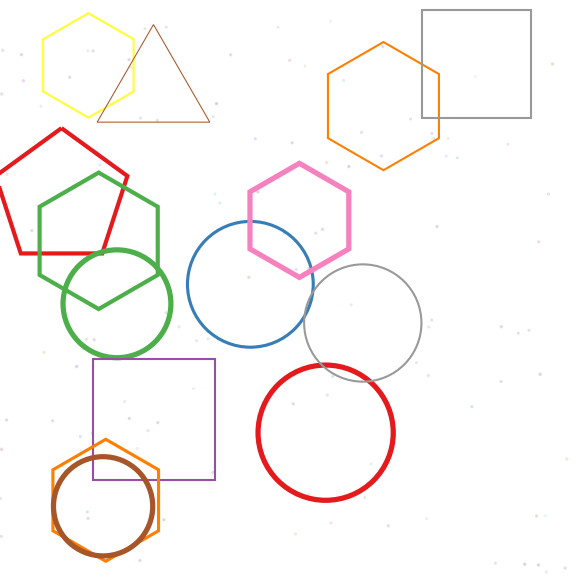[{"shape": "pentagon", "thickness": 2, "radius": 0.6, "center": [0.106, 0.657]}, {"shape": "circle", "thickness": 2.5, "radius": 0.59, "center": [0.564, 0.25]}, {"shape": "circle", "thickness": 1.5, "radius": 0.54, "center": [0.434, 0.507]}, {"shape": "hexagon", "thickness": 2, "radius": 0.59, "center": [0.171, 0.582]}, {"shape": "circle", "thickness": 2.5, "radius": 0.47, "center": [0.203, 0.473]}, {"shape": "square", "thickness": 1, "radius": 0.53, "center": [0.267, 0.273]}, {"shape": "hexagon", "thickness": 1, "radius": 0.55, "center": [0.664, 0.815]}, {"shape": "hexagon", "thickness": 1.5, "radius": 0.53, "center": [0.183, 0.133]}, {"shape": "hexagon", "thickness": 1, "radius": 0.45, "center": [0.153, 0.886]}, {"shape": "circle", "thickness": 2.5, "radius": 0.43, "center": [0.179, 0.122]}, {"shape": "triangle", "thickness": 0.5, "radius": 0.56, "center": [0.266, 0.844]}, {"shape": "hexagon", "thickness": 2.5, "radius": 0.49, "center": [0.518, 0.618]}, {"shape": "circle", "thickness": 1, "radius": 0.51, "center": [0.628, 0.44]}, {"shape": "square", "thickness": 1, "radius": 0.47, "center": [0.825, 0.888]}]